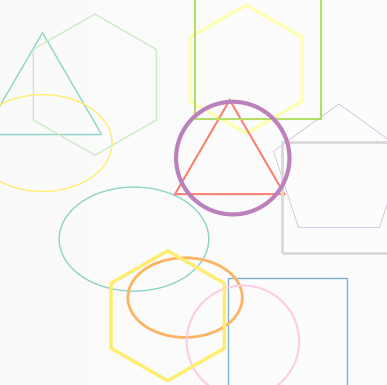[{"shape": "triangle", "thickness": 1, "radius": 0.88, "center": [0.11, 0.739]}, {"shape": "oval", "thickness": 1, "radius": 0.97, "center": [0.346, 0.379]}, {"shape": "hexagon", "thickness": 2.5, "radius": 0.83, "center": [0.635, 0.82]}, {"shape": "pentagon", "thickness": 0.5, "radius": 0.89, "center": [0.875, 0.552]}, {"shape": "triangle", "thickness": 1.5, "radius": 0.81, "center": [0.593, 0.577]}, {"shape": "square", "thickness": 1, "radius": 0.77, "center": [0.741, 0.123]}, {"shape": "oval", "thickness": 2, "radius": 0.74, "center": [0.478, 0.227]}, {"shape": "square", "thickness": 1.5, "radius": 0.81, "center": [0.666, 0.854]}, {"shape": "circle", "thickness": 1.5, "radius": 0.73, "center": [0.627, 0.113]}, {"shape": "square", "thickness": 2, "radius": 0.72, "center": [0.872, 0.487]}, {"shape": "circle", "thickness": 3, "radius": 0.73, "center": [0.601, 0.589]}, {"shape": "hexagon", "thickness": 1, "radius": 0.92, "center": [0.245, 0.78]}, {"shape": "oval", "thickness": 1, "radius": 0.9, "center": [0.11, 0.628]}, {"shape": "hexagon", "thickness": 2.5, "radius": 0.84, "center": [0.433, 0.18]}]